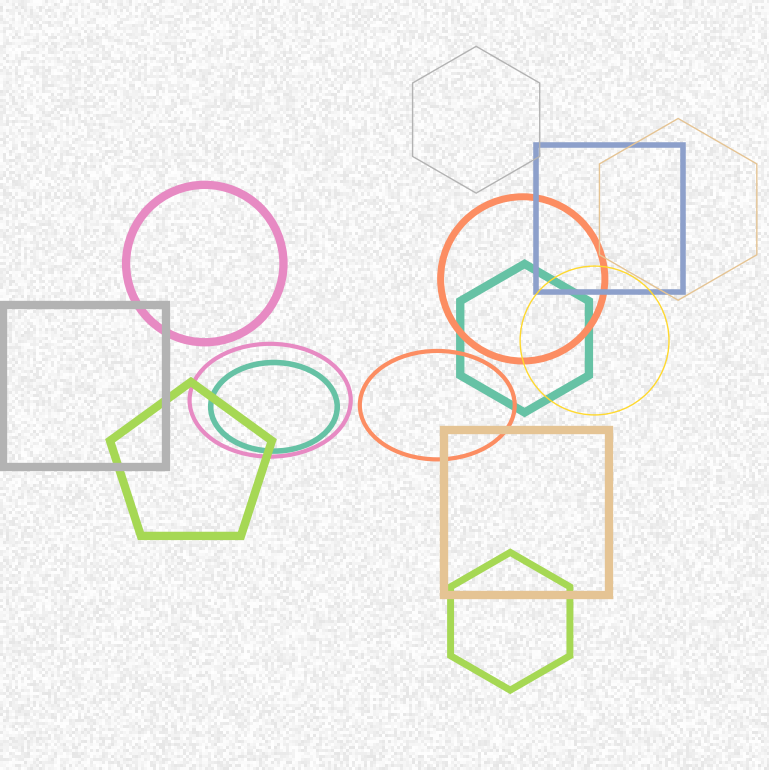[{"shape": "oval", "thickness": 2, "radius": 0.41, "center": [0.356, 0.472]}, {"shape": "hexagon", "thickness": 3, "radius": 0.48, "center": [0.681, 0.561]}, {"shape": "circle", "thickness": 2.5, "radius": 0.53, "center": [0.679, 0.638]}, {"shape": "oval", "thickness": 1.5, "radius": 0.5, "center": [0.568, 0.474]}, {"shape": "square", "thickness": 2, "radius": 0.48, "center": [0.791, 0.716]}, {"shape": "oval", "thickness": 1.5, "radius": 0.52, "center": [0.351, 0.48]}, {"shape": "circle", "thickness": 3, "radius": 0.51, "center": [0.266, 0.658]}, {"shape": "pentagon", "thickness": 3, "radius": 0.55, "center": [0.248, 0.393]}, {"shape": "hexagon", "thickness": 2.5, "radius": 0.45, "center": [0.663, 0.193]}, {"shape": "circle", "thickness": 0.5, "radius": 0.48, "center": [0.772, 0.558]}, {"shape": "hexagon", "thickness": 0.5, "radius": 0.59, "center": [0.881, 0.728]}, {"shape": "square", "thickness": 3, "radius": 0.54, "center": [0.684, 0.335]}, {"shape": "square", "thickness": 3, "radius": 0.53, "center": [0.11, 0.499]}, {"shape": "hexagon", "thickness": 0.5, "radius": 0.48, "center": [0.618, 0.845]}]